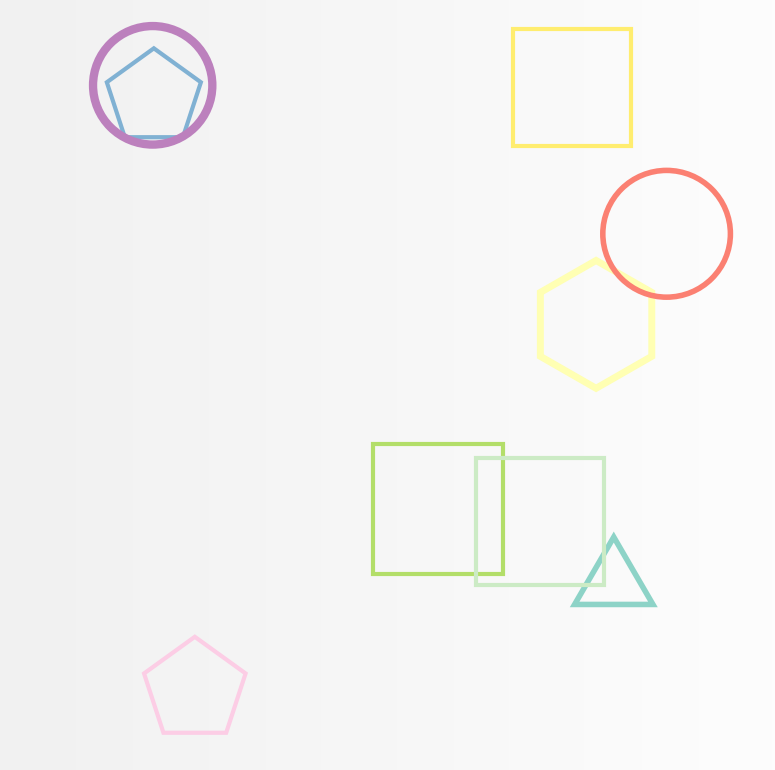[{"shape": "triangle", "thickness": 2, "radius": 0.29, "center": [0.792, 0.244]}, {"shape": "hexagon", "thickness": 2.5, "radius": 0.42, "center": [0.769, 0.579]}, {"shape": "circle", "thickness": 2, "radius": 0.41, "center": [0.86, 0.696]}, {"shape": "pentagon", "thickness": 1.5, "radius": 0.32, "center": [0.199, 0.873]}, {"shape": "square", "thickness": 1.5, "radius": 0.42, "center": [0.565, 0.339]}, {"shape": "pentagon", "thickness": 1.5, "radius": 0.34, "center": [0.251, 0.104]}, {"shape": "circle", "thickness": 3, "radius": 0.38, "center": [0.197, 0.889]}, {"shape": "square", "thickness": 1.5, "radius": 0.41, "center": [0.697, 0.323]}, {"shape": "square", "thickness": 1.5, "radius": 0.38, "center": [0.739, 0.887]}]